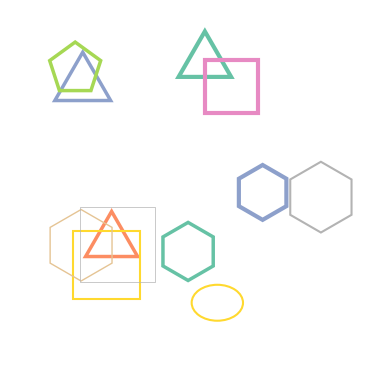[{"shape": "triangle", "thickness": 3, "radius": 0.39, "center": [0.532, 0.84]}, {"shape": "hexagon", "thickness": 2.5, "radius": 0.38, "center": [0.489, 0.347]}, {"shape": "triangle", "thickness": 2.5, "radius": 0.39, "center": [0.29, 0.373]}, {"shape": "hexagon", "thickness": 3, "radius": 0.36, "center": [0.682, 0.5]}, {"shape": "triangle", "thickness": 2.5, "radius": 0.42, "center": [0.215, 0.781]}, {"shape": "square", "thickness": 3, "radius": 0.35, "center": [0.601, 0.776]}, {"shape": "pentagon", "thickness": 2.5, "radius": 0.35, "center": [0.195, 0.821]}, {"shape": "oval", "thickness": 1.5, "radius": 0.33, "center": [0.564, 0.214]}, {"shape": "square", "thickness": 1.5, "radius": 0.44, "center": [0.277, 0.311]}, {"shape": "hexagon", "thickness": 1, "radius": 0.46, "center": [0.211, 0.363]}, {"shape": "square", "thickness": 0.5, "radius": 0.49, "center": [0.306, 0.364]}, {"shape": "hexagon", "thickness": 1.5, "radius": 0.46, "center": [0.833, 0.488]}]